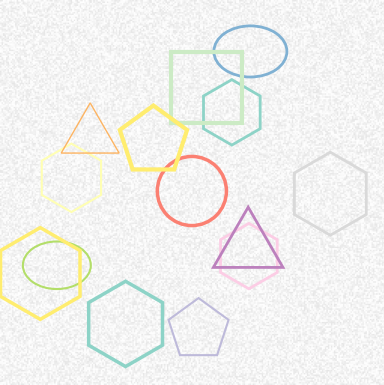[{"shape": "hexagon", "thickness": 2, "radius": 0.42, "center": [0.602, 0.708]}, {"shape": "hexagon", "thickness": 2.5, "radius": 0.55, "center": [0.326, 0.159]}, {"shape": "hexagon", "thickness": 1.5, "radius": 0.44, "center": [0.185, 0.538]}, {"shape": "pentagon", "thickness": 1.5, "radius": 0.41, "center": [0.516, 0.144]}, {"shape": "circle", "thickness": 2.5, "radius": 0.45, "center": [0.498, 0.504]}, {"shape": "oval", "thickness": 2, "radius": 0.47, "center": [0.65, 0.866]}, {"shape": "triangle", "thickness": 1, "radius": 0.43, "center": [0.234, 0.646]}, {"shape": "oval", "thickness": 1.5, "radius": 0.44, "center": [0.148, 0.311]}, {"shape": "hexagon", "thickness": 2, "radius": 0.42, "center": [0.646, 0.335]}, {"shape": "hexagon", "thickness": 2, "radius": 0.54, "center": [0.858, 0.497]}, {"shape": "triangle", "thickness": 2, "radius": 0.52, "center": [0.645, 0.358]}, {"shape": "square", "thickness": 3, "radius": 0.46, "center": [0.537, 0.772]}, {"shape": "hexagon", "thickness": 2.5, "radius": 0.6, "center": [0.105, 0.29]}, {"shape": "pentagon", "thickness": 3, "radius": 0.46, "center": [0.399, 0.634]}]